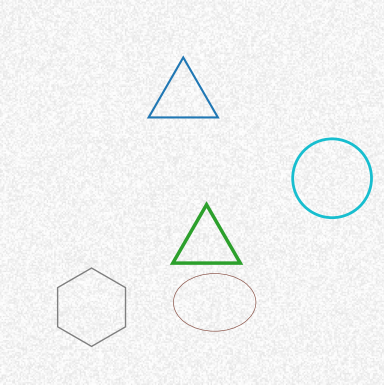[{"shape": "triangle", "thickness": 1.5, "radius": 0.52, "center": [0.476, 0.747]}, {"shape": "triangle", "thickness": 2.5, "radius": 0.51, "center": [0.536, 0.367]}, {"shape": "oval", "thickness": 0.5, "radius": 0.54, "center": [0.558, 0.215]}, {"shape": "hexagon", "thickness": 1, "radius": 0.51, "center": [0.238, 0.202]}, {"shape": "circle", "thickness": 2, "radius": 0.51, "center": [0.863, 0.537]}]